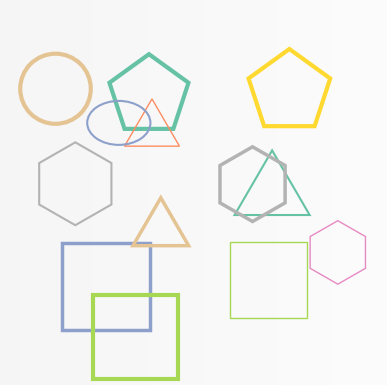[{"shape": "triangle", "thickness": 1.5, "radius": 0.56, "center": [0.702, 0.497]}, {"shape": "pentagon", "thickness": 3, "radius": 0.54, "center": [0.384, 0.752]}, {"shape": "triangle", "thickness": 1, "radius": 0.41, "center": [0.392, 0.661]}, {"shape": "square", "thickness": 2.5, "radius": 0.57, "center": [0.273, 0.256]}, {"shape": "oval", "thickness": 1.5, "radius": 0.41, "center": [0.307, 0.681]}, {"shape": "hexagon", "thickness": 1, "radius": 0.41, "center": [0.872, 0.344]}, {"shape": "square", "thickness": 3, "radius": 0.54, "center": [0.35, 0.125]}, {"shape": "square", "thickness": 1, "radius": 0.5, "center": [0.694, 0.273]}, {"shape": "pentagon", "thickness": 3, "radius": 0.55, "center": [0.747, 0.762]}, {"shape": "circle", "thickness": 3, "radius": 0.46, "center": [0.143, 0.769]}, {"shape": "triangle", "thickness": 2.5, "radius": 0.41, "center": [0.415, 0.403]}, {"shape": "hexagon", "thickness": 2.5, "radius": 0.49, "center": [0.652, 0.522]}, {"shape": "hexagon", "thickness": 1.5, "radius": 0.54, "center": [0.194, 0.523]}]